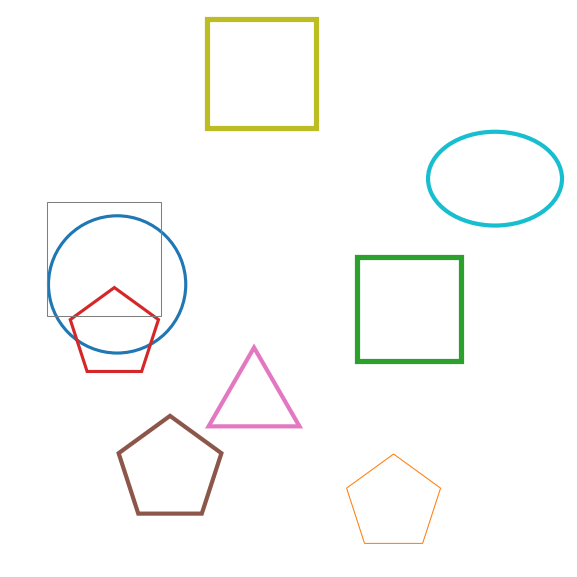[{"shape": "circle", "thickness": 1.5, "radius": 0.59, "center": [0.203, 0.507]}, {"shape": "pentagon", "thickness": 0.5, "radius": 0.43, "center": [0.682, 0.127]}, {"shape": "square", "thickness": 2.5, "radius": 0.45, "center": [0.708, 0.465]}, {"shape": "pentagon", "thickness": 1.5, "radius": 0.4, "center": [0.198, 0.421]}, {"shape": "pentagon", "thickness": 2, "radius": 0.47, "center": [0.294, 0.185]}, {"shape": "triangle", "thickness": 2, "radius": 0.45, "center": [0.44, 0.306]}, {"shape": "square", "thickness": 0.5, "radius": 0.49, "center": [0.18, 0.55]}, {"shape": "square", "thickness": 2.5, "radius": 0.47, "center": [0.453, 0.872]}, {"shape": "oval", "thickness": 2, "radius": 0.58, "center": [0.857, 0.69]}]